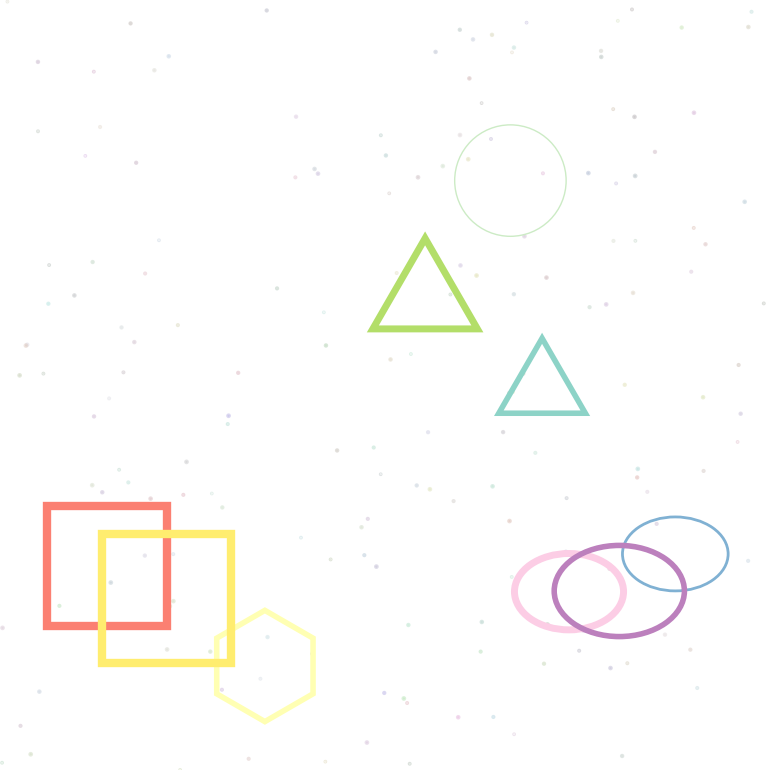[{"shape": "triangle", "thickness": 2, "radius": 0.32, "center": [0.704, 0.496]}, {"shape": "hexagon", "thickness": 2, "radius": 0.36, "center": [0.344, 0.135]}, {"shape": "square", "thickness": 3, "radius": 0.39, "center": [0.14, 0.265]}, {"shape": "oval", "thickness": 1, "radius": 0.34, "center": [0.877, 0.281]}, {"shape": "triangle", "thickness": 2.5, "radius": 0.39, "center": [0.552, 0.612]}, {"shape": "oval", "thickness": 2.5, "radius": 0.35, "center": [0.739, 0.232]}, {"shape": "oval", "thickness": 2, "radius": 0.42, "center": [0.804, 0.232]}, {"shape": "circle", "thickness": 0.5, "radius": 0.36, "center": [0.663, 0.765]}, {"shape": "square", "thickness": 3, "radius": 0.42, "center": [0.217, 0.222]}]